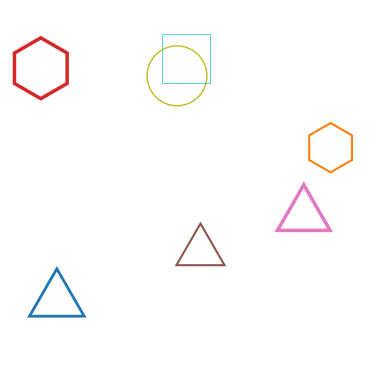[{"shape": "triangle", "thickness": 2, "radius": 0.41, "center": [0.148, 0.22]}, {"shape": "hexagon", "thickness": 1.5, "radius": 0.32, "center": [0.859, 0.616]}, {"shape": "hexagon", "thickness": 2.5, "radius": 0.39, "center": [0.106, 0.823]}, {"shape": "triangle", "thickness": 1.5, "radius": 0.36, "center": [0.521, 0.347]}, {"shape": "triangle", "thickness": 2.5, "radius": 0.39, "center": [0.789, 0.441]}, {"shape": "circle", "thickness": 1, "radius": 0.39, "center": [0.46, 0.803]}, {"shape": "square", "thickness": 0.5, "radius": 0.31, "center": [0.483, 0.848]}]